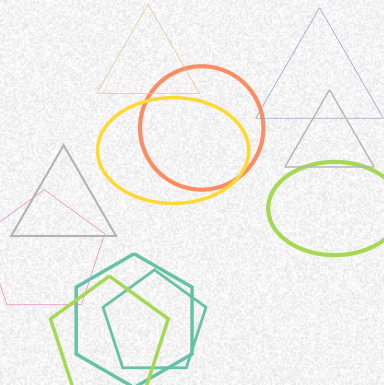[{"shape": "hexagon", "thickness": 2.5, "radius": 0.87, "center": [0.348, 0.167]}, {"shape": "pentagon", "thickness": 2, "radius": 0.7, "center": [0.401, 0.158]}, {"shape": "circle", "thickness": 3, "radius": 0.8, "center": [0.524, 0.668]}, {"shape": "triangle", "thickness": 0.5, "radius": 0.96, "center": [0.83, 0.789]}, {"shape": "pentagon", "thickness": 0.5, "radius": 0.83, "center": [0.115, 0.342]}, {"shape": "oval", "thickness": 3, "radius": 0.87, "center": [0.87, 0.458]}, {"shape": "pentagon", "thickness": 2.5, "radius": 0.8, "center": [0.284, 0.122]}, {"shape": "oval", "thickness": 2.5, "radius": 0.98, "center": [0.45, 0.609]}, {"shape": "triangle", "thickness": 0.5, "radius": 0.77, "center": [0.385, 0.835]}, {"shape": "triangle", "thickness": 1, "radius": 0.67, "center": [0.856, 0.633]}, {"shape": "triangle", "thickness": 1.5, "radius": 0.79, "center": [0.165, 0.466]}]